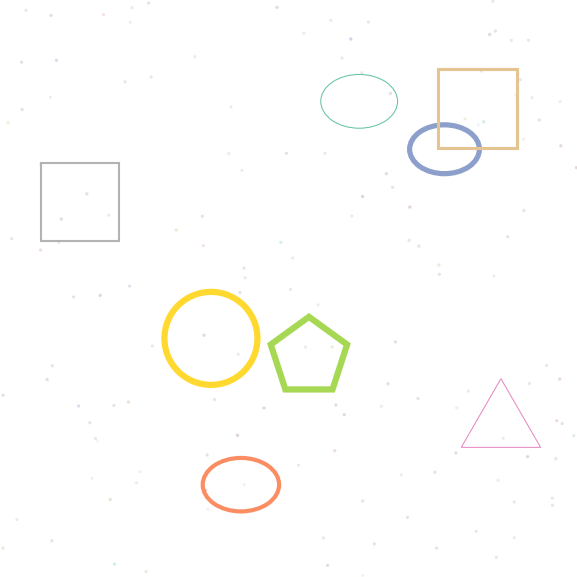[{"shape": "oval", "thickness": 0.5, "radius": 0.33, "center": [0.622, 0.824]}, {"shape": "oval", "thickness": 2, "radius": 0.33, "center": [0.417, 0.16]}, {"shape": "oval", "thickness": 2.5, "radius": 0.3, "center": [0.77, 0.741]}, {"shape": "triangle", "thickness": 0.5, "radius": 0.4, "center": [0.867, 0.264]}, {"shape": "pentagon", "thickness": 3, "radius": 0.35, "center": [0.535, 0.381]}, {"shape": "circle", "thickness": 3, "radius": 0.4, "center": [0.365, 0.413]}, {"shape": "square", "thickness": 1.5, "radius": 0.34, "center": [0.826, 0.812]}, {"shape": "square", "thickness": 1, "radius": 0.34, "center": [0.139, 0.649]}]